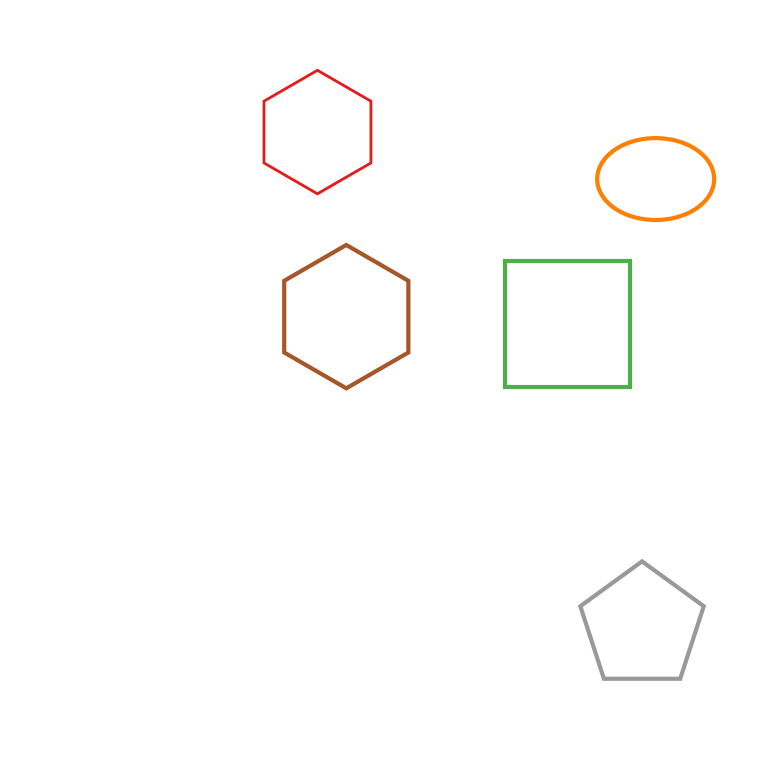[{"shape": "hexagon", "thickness": 1, "radius": 0.4, "center": [0.412, 0.828]}, {"shape": "square", "thickness": 1.5, "radius": 0.41, "center": [0.737, 0.579]}, {"shape": "oval", "thickness": 1.5, "radius": 0.38, "center": [0.852, 0.767]}, {"shape": "hexagon", "thickness": 1.5, "radius": 0.47, "center": [0.45, 0.589]}, {"shape": "pentagon", "thickness": 1.5, "radius": 0.42, "center": [0.834, 0.187]}]